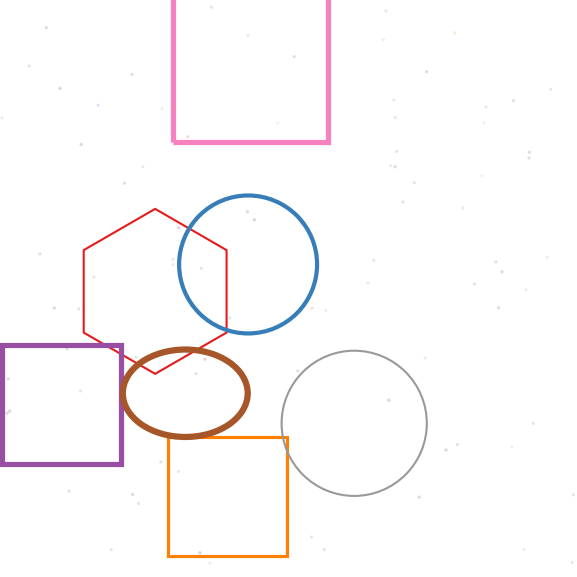[{"shape": "hexagon", "thickness": 1, "radius": 0.71, "center": [0.269, 0.495]}, {"shape": "circle", "thickness": 2, "radius": 0.6, "center": [0.43, 0.541]}, {"shape": "square", "thickness": 2.5, "radius": 0.52, "center": [0.107, 0.299]}, {"shape": "square", "thickness": 1.5, "radius": 0.52, "center": [0.394, 0.139]}, {"shape": "oval", "thickness": 3, "radius": 0.54, "center": [0.321, 0.318]}, {"shape": "square", "thickness": 2.5, "radius": 0.67, "center": [0.434, 0.887]}, {"shape": "circle", "thickness": 1, "radius": 0.63, "center": [0.613, 0.266]}]